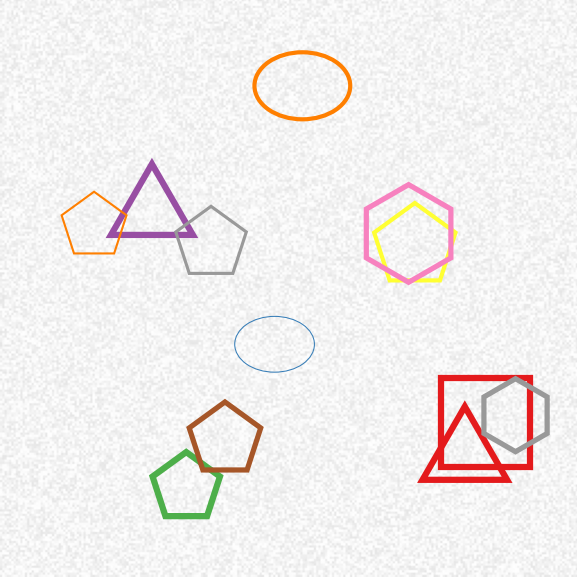[{"shape": "square", "thickness": 3, "radius": 0.39, "center": [0.841, 0.268]}, {"shape": "triangle", "thickness": 3, "radius": 0.42, "center": [0.805, 0.211]}, {"shape": "oval", "thickness": 0.5, "radius": 0.35, "center": [0.475, 0.403]}, {"shape": "pentagon", "thickness": 3, "radius": 0.31, "center": [0.323, 0.155]}, {"shape": "triangle", "thickness": 3, "radius": 0.41, "center": [0.263, 0.633]}, {"shape": "oval", "thickness": 2, "radius": 0.41, "center": [0.524, 0.851]}, {"shape": "pentagon", "thickness": 1, "radius": 0.3, "center": [0.163, 0.608]}, {"shape": "pentagon", "thickness": 2, "radius": 0.37, "center": [0.718, 0.574]}, {"shape": "pentagon", "thickness": 2.5, "radius": 0.33, "center": [0.39, 0.238]}, {"shape": "hexagon", "thickness": 2.5, "radius": 0.42, "center": [0.708, 0.595]}, {"shape": "pentagon", "thickness": 1.5, "radius": 0.32, "center": [0.365, 0.578]}, {"shape": "hexagon", "thickness": 2.5, "radius": 0.32, "center": [0.893, 0.28]}]